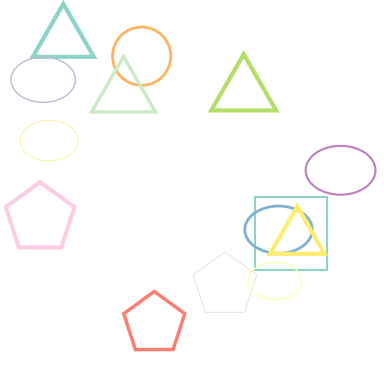[{"shape": "square", "thickness": 1.5, "radius": 0.47, "center": [0.757, 0.393]}, {"shape": "triangle", "thickness": 3, "radius": 0.46, "center": [0.164, 0.898]}, {"shape": "oval", "thickness": 1, "radius": 0.35, "center": [0.714, 0.27]}, {"shape": "oval", "thickness": 1, "radius": 0.42, "center": [0.112, 0.793]}, {"shape": "pentagon", "thickness": 2.5, "radius": 0.42, "center": [0.401, 0.159]}, {"shape": "oval", "thickness": 2, "radius": 0.44, "center": [0.724, 0.403]}, {"shape": "circle", "thickness": 2, "radius": 0.38, "center": [0.368, 0.854]}, {"shape": "triangle", "thickness": 3, "radius": 0.49, "center": [0.633, 0.762]}, {"shape": "pentagon", "thickness": 3, "radius": 0.47, "center": [0.104, 0.433]}, {"shape": "pentagon", "thickness": 0.5, "radius": 0.43, "center": [0.584, 0.259]}, {"shape": "oval", "thickness": 1.5, "radius": 0.45, "center": [0.885, 0.558]}, {"shape": "triangle", "thickness": 2.5, "radius": 0.48, "center": [0.321, 0.757]}, {"shape": "oval", "thickness": 0.5, "radius": 0.38, "center": [0.128, 0.635]}, {"shape": "triangle", "thickness": 3, "radius": 0.41, "center": [0.772, 0.382]}]